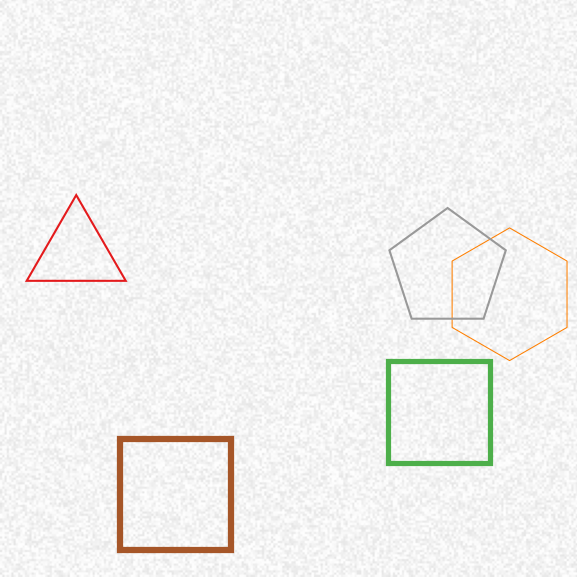[{"shape": "triangle", "thickness": 1, "radius": 0.49, "center": [0.132, 0.562]}, {"shape": "square", "thickness": 2.5, "radius": 0.44, "center": [0.76, 0.286]}, {"shape": "hexagon", "thickness": 0.5, "radius": 0.57, "center": [0.882, 0.49]}, {"shape": "square", "thickness": 3, "radius": 0.48, "center": [0.304, 0.143]}, {"shape": "pentagon", "thickness": 1, "radius": 0.53, "center": [0.775, 0.533]}]